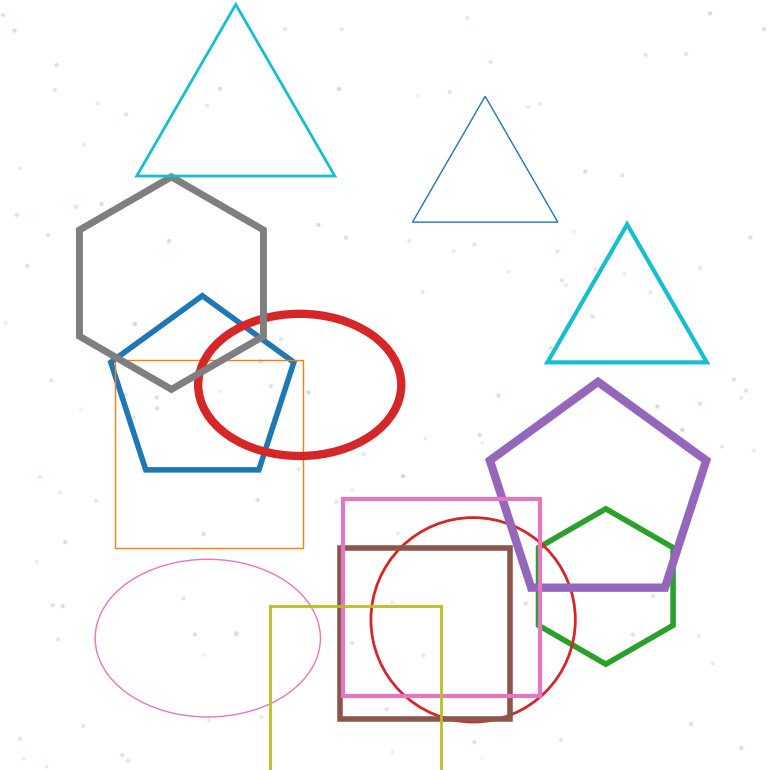[{"shape": "pentagon", "thickness": 2, "radius": 0.62, "center": [0.263, 0.491]}, {"shape": "triangle", "thickness": 0.5, "radius": 0.54, "center": [0.63, 0.766]}, {"shape": "square", "thickness": 0.5, "radius": 0.61, "center": [0.271, 0.41]}, {"shape": "hexagon", "thickness": 2, "radius": 0.5, "center": [0.787, 0.238]}, {"shape": "circle", "thickness": 1, "radius": 0.66, "center": [0.614, 0.195]}, {"shape": "oval", "thickness": 3, "radius": 0.66, "center": [0.389, 0.5]}, {"shape": "pentagon", "thickness": 3, "radius": 0.74, "center": [0.777, 0.356]}, {"shape": "square", "thickness": 2, "radius": 0.55, "center": [0.552, 0.178]}, {"shape": "square", "thickness": 1.5, "radius": 0.64, "center": [0.574, 0.224]}, {"shape": "oval", "thickness": 0.5, "radius": 0.73, "center": [0.27, 0.171]}, {"shape": "hexagon", "thickness": 2.5, "radius": 0.69, "center": [0.223, 0.632]}, {"shape": "square", "thickness": 1, "radius": 0.55, "center": [0.461, 0.102]}, {"shape": "triangle", "thickness": 1, "radius": 0.74, "center": [0.306, 0.846]}, {"shape": "triangle", "thickness": 1.5, "radius": 0.6, "center": [0.814, 0.589]}]